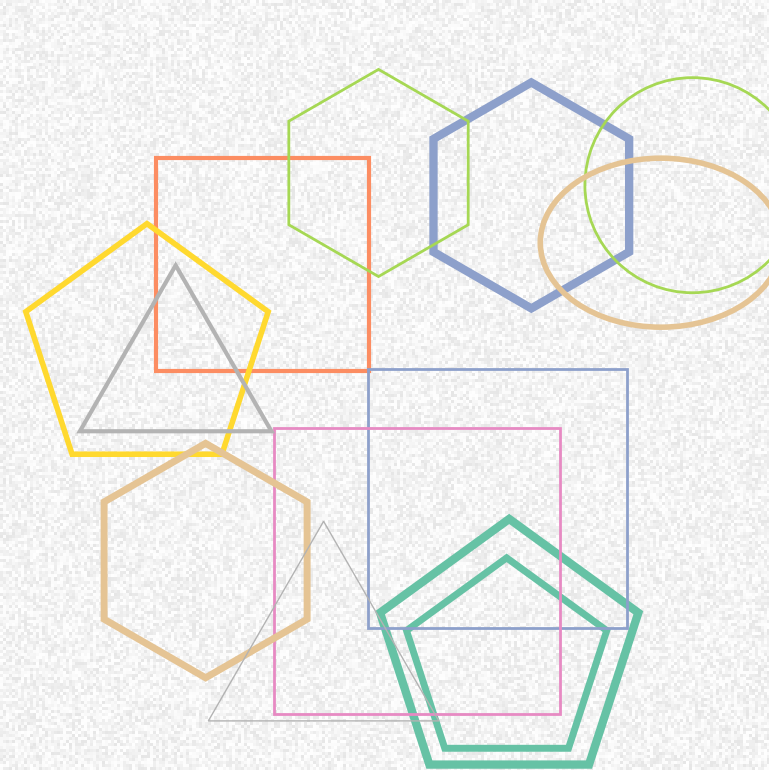[{"shape": "pentagon", "thickness": 3, "radius": 0.88, "center": [0.661, 0.15]}, {"shape": "pentagon", "thickness": 2.5, "radius": 0.68, "center": [0.658, 0.139]}, {"shape": "square", "thickness": 1.5, "radius": 0.69, "center": [0.341, 0.656]}, {"shape": "hexagon", "thickness": 3, "radius": 0.73, "center": [0.69, 0.746]}, {"shape": "square", "thickness": 1, "radius": 0.84, "center": [0.646, 0.352]}, {"shape": "square", "thickness": 1, "radius": 0.93, "center": [0.541, 0.259]}, {"shape": "circle", "thickness": 1, "radius": 0.7, "center": [0.899, 0.759]}, {"shape": "hexagon", "thickness": 1, "radius": 0.67, "center": [0.492, 0.775]}, {"shape": "pentagon", "thickness": 2, "radius": 0.83, "center": [0.191, 0.544]}, {"shape": "hexagon", "thickness": 2.5, "radius": 0.76, "center": [0.267, 0.272]}, {"shape": "oval", "thickness": 2, "radius": 0.78, "center": [0.858, 0.685]}, {"shape": "triangle", "thickness": 1.5, "radius": 0.72, "center": [0.228, 0.512]}, {"shape": "triangle", "thickness": 0.5, "radius": 0.86, "center": [0.42, 0.15]}]